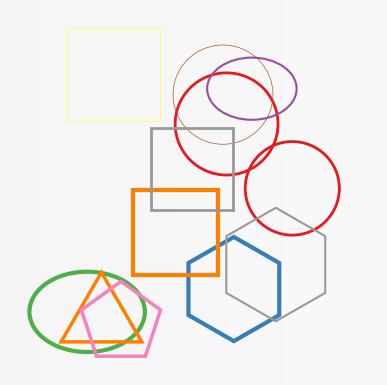[{"shape": "circle", "thickness": 2, "radius": 0.61, "center": [0.754, 0.511]}, {"shape": "circle", "thickness": 2, "radius": 0.66, "center": [0.585, 0.678]}, {"shape": "hexagon", "thickness": 3, "radius": 0.68, "center": [0.603, 0.249]}, {"shape": "oval", "thickness": 3, "radius": 0.74, "center": [0.225, 0.19]}, {"shape": "oval", "thickness": 1.5, "radius": 0.58, "center": [0.65, 0.77]}, {"shape": "triangle", "thickness": 2.5, "radius": 0.6, "center": [0.262, 0.172]}, {"shape": "square", "thickness": 3, "radius": 0.55, "center": [0.453, 0.396]}, {"shape": "square", "thickness": 0.5, "radius": 0.6, "center": [0.293, 0.806]}, {"shape": "circle", "thickness": 0.5, "radius": 0.64, "center": [0.575, 0.754]}, {"shape": "pentagon", "thickness": 2.5, "radius": 0.54, "center": [0.312, 0.162]}, {"shape": "hexagon", "thickness": 1.5, "radius": 0.74, "center": [0.712, 0.313]}, {"shape": "square", "thickness": 2, "radius": 0.53, "center": [0.496, 0.561]}]